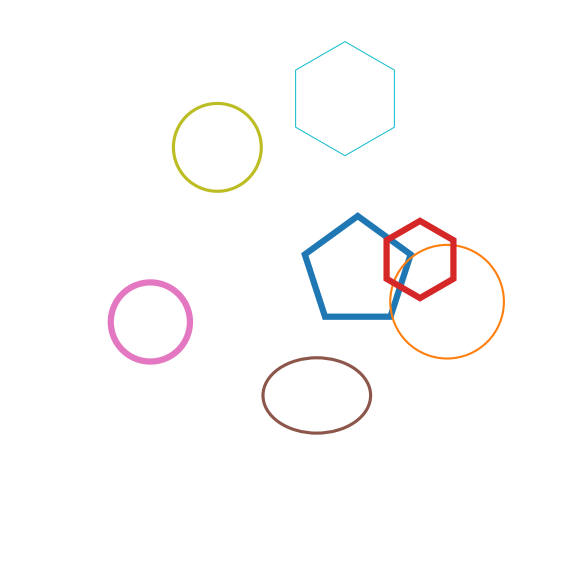[{"shape": "pentagon", "thickness": 3, "radius": 0.48, "center": [0.619, 0.529]}, {"shape": "circle", "thickness": 1, "radius": 0.49, "center": [0.774, 0.477]}, {"shape": "hexagon", "thickness": 3, "radius": 0.33, "center": [0.727, 0.55]}, {"shape": "oval", "thickness": 1.5, "radius": 0.47, "center": [0.549, 0.314]}, {"shape": "circle", "thickness": 3, "radius": 0.34, "center": [0.26, 0.442]}, {"shape": "circle", "thickness": 1.5, "radius": 0.38, "center": [0.376, 0.744]}, {"shape": "hexagon", "thickness": 0.5, "radius": 0.49, "center": [0.597, 0.828]}]